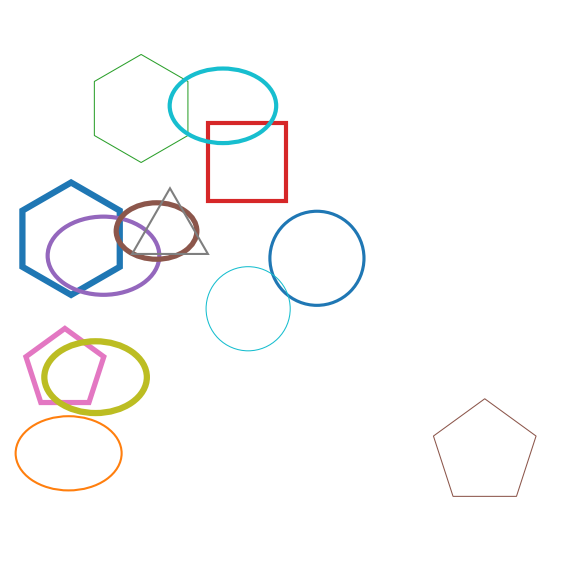[{"shape": "circle", "thickness": 1.5, "radius": 0.41, "center": [0.549, 0.552]}, {"shape": "hexagon", "thickness": 3, "radius": 0.49, "center": [0.123, 0.586]}, {"shape": "oval", "thickness": 1, "radius": 0.46, "center": [0.119, 0.214]}, {"shape": "hexagon", "thickness": 0.5, "radius": 0.47, "center": [0.244, 0.811]}, {"shape": "square", "thickness": 2, "radius": 0.34, "center": [0.428, 0.719]}, {"shape": "oval", "thickness": 2, "radius": 0.48, "center": [0.179, 0.556]}, {"shape": "pentagon", "thickness": 0.5, "radius": 0.47, "center": [0.839, 0.215]}, {"shape": "oval", "thickness": 2.5, "radius": 0.35, "center": [0.271, 0.599]}, {"shape": "pentagon", "thickness": 2.5, "radius": 0.35, "center": [0.112, 0.359]}, {"shape": "triangle", "thickness": 1, "radius": 0.38, "center": [0.294, 0.597]}, {"shape": "oval", "thickness": 3, "radius": 0.44, "center": [0.166, 0.346]}, {"shape": "circle", "thickness": 0.5, "radius": 0.36, "center": [0.43, 0.464]}, {"shape": "oval", "thickness": 2, "radius": 0.46, "center": [0.386, 0.816]}]